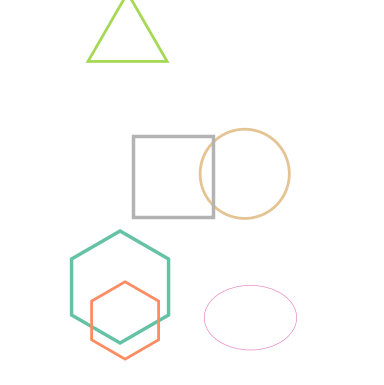[{"shape": "hexagon", "thickness": 2.5, "radius": 0.73, "center": [0.312, 0.255]}, {"shape": "hexagon", "thickness": 2, "radius": 0.5, "center": [0.325, 0.168]}, {"shape": "oval", "thickness": 0.5, "radius": 0.6, "center": [0.651, 0.175]}, {"shape": "triangle", "thickness": 2, "radius": 0.59, "center": [0.331, 0.9]}, {"shape": "circle", "thickness": 2, "radius": 0.58, "center": [0.636, 0.549]}, {"shape": "square", "thickness": 2.5, "radius": 0.52, "center": [0.449, 0.541]}]